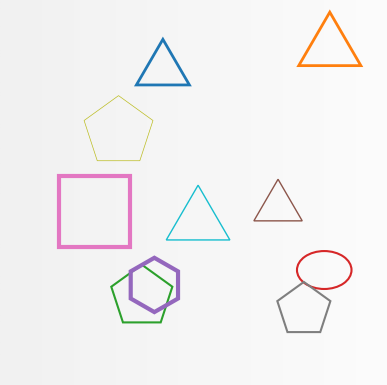[{"shape": "triangle", "thickness": 2, "radius": 0.39, "center": [0.42, 0.819]}, {"shape": "triangle", "thickness": 2, "radius": 0.46, "center": [0.851, 0.876]}, {"shape": "pentagon", "thickness": 1.5, "radius": 0.41, "center": [0.366, 0.23]}, {"shape": "oval", "thickness": 1.5, "radius": 0.35, "center": [0.837, 0.299]}, {"shape": "hexagon", "thickness": 3, "radius": 0.35, "center": [0.398, 0.26]}, {"shape": "triangle", "thickness": 1, "radius": 0.36, "center": [0.718, 0.462]}, {"shape": "square", "thickness": 3, "radius": 0.46, "center": [0.244, 0.452]}, {"shape": "pentagon", "thickness": 1.5, "radius": 0.36, "center": [0.784, 0.196]}, {"shape": "pentagon", "thickness": 0.5, "radius": 0.47, "center": [0.306, 0.658]}, {"shape": "triangle", "thickness": 1, "radius": 0.47, "center": [0.511, 0.424]}]